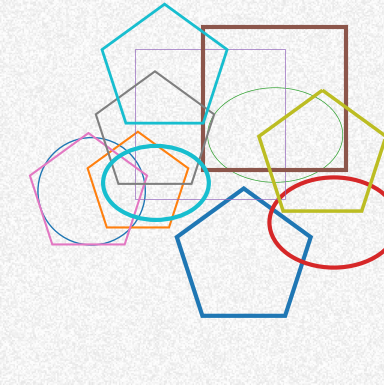[{"shape": "circle", "thickness": 1, "radius": 0.7, "center": [0.238, 0.503]}, {"shape": "pentagon", "thickness": 3, "radius": 0.91, "center": [0.633, 0.328]}, {"shape": "pentagon", "thickness": 1.5, "radius": 0.69, "center": [0.358, 0.52]}, {"shape": "oval", "thickness": 0.5, "radius": 0.88, "center": [0.715, 0.649]}, {"shape": "oval", "thickness": 3, "radius": 0.84, "center": [0.867, 0.422]}, {"shape": "square", "thickness": 0.5, "radius": 0.97, "center": [0.546, 0.679]}, {"shape": "square", "thickness": 3, "radius": 0.93, "center": [0.712, 0.744]}, {"shape": "pentagon", "thickness": 1.5, "radius": 0.8, "center": [0.23, 0.494]}, {"shape": "pentagon", "thickness": 1.5, "radius": 0.81, "center": [0.403, 0.653]}, {"shape": "pentagon", "thickness": 2.5, "radius": 0.87, "center": [0.838, 0.592]}, {"shape": "oval", "thickness": 3, "radius": 0.69, "center": [0.405, 0.525]}, {"shape": "pentagon", "thickness": 2, "radius": 0.85, "center": [0.427, 0.818]}]